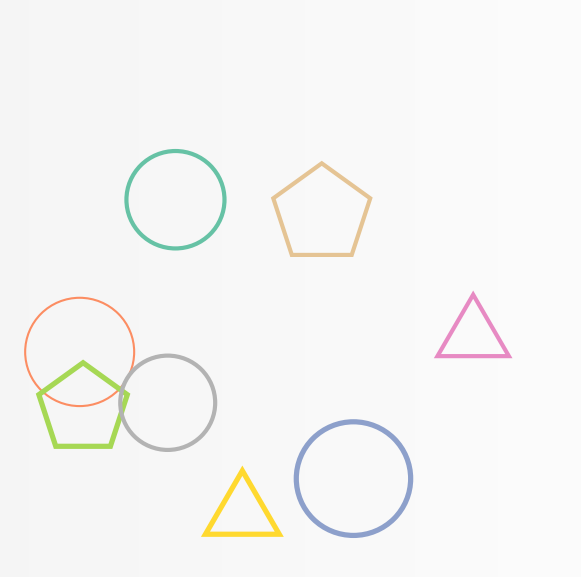[{"shape": "circle", "thickness": 2, "radius": 0.42, "center": [0.302, 0.653]}, {"shape": "circle", "thickness": 1, "radius": 0.47, "center": [0.137, 0.39]}, {"shape": "circle", "thickness": 2.5, "radius": 0.49, "center": [0.608, 0.17]}, {"shape": "triangle", "thickness": 2, "radius": 0.35, "center": [0.814, 0.418]}, {"shape": "pentagon", "thickness": 2.5, "radius": 0.4, "center": [0.143, 0.291]}, {"shape": "triangle", "thickness": 2.5, "radius": 0.37, "center": [0.417, 0.111]}, {"shape": "pentagon", "thickness": 2, "radius": 0.44, "center": [0.554, 0.629]}, {"shape": "circle", "thickness": 2, "radius": 0.41, "center": [0.289, 0.302]}]